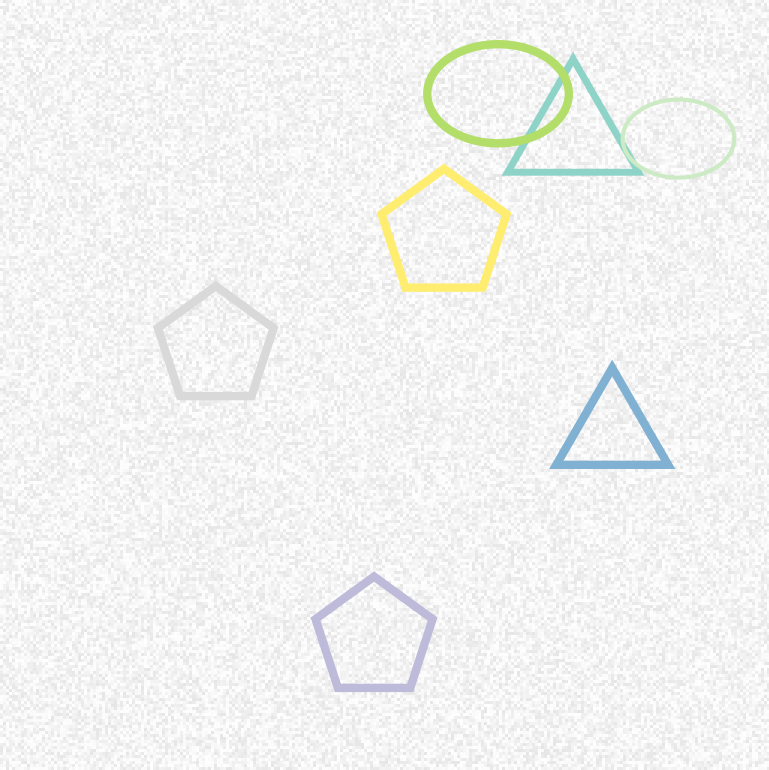[{"shape": "triangle", "thickness": 2.5, "radius": 0.49, "center": [0.744, 0.825]}, {"shape": "pentagon", "thickness": 3, "radius": 0.4, "center": [0.486, 0.171]}, {"shape": "triangle", "thickness": 3, "radius": 0.42, "center": [0.795, 0.438]}, {"shape": "oval", "thickness": 3, "radius": 0.46, "center": [0.647, 0.878]}, {"shape": "pentagon", "thickness": 3, "radius": 0.39, "center": [0.28, 0.55]}, {"shape": "oval", "thickness": 1.5, "radius": 0.36, "center": [0.881, 0.82]}, {"shape": "pentagon", "thickness": 3, "radius": 0.43, "center": [0.577, 0.696]}]